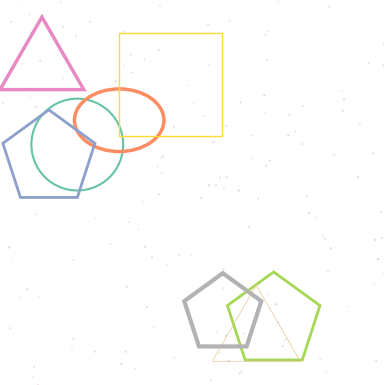[{"shape": "circle", "thickness": 1.5, "radius": 0.6, "center": [0.201, 0.624]}, {"shape": "oval", "thickness": 2.5, "radius": 0.58, "center": [0.31, 0.688]}, {"shape": "pentagon", "thickness": 2, "radius": 0.63, "center": [0.127, 0.589]}, {"shape": "triangle", "thickness": 2.5, "radius": 0.63, "center": [0.109, 0.83]}, {"shape": "pentagon", "thickness": 2, "radius": 0.63, "center": [0.711, 0.167]}, {"shape": "square", "thickness": 1, "radius": 0.67, "center": [0.443, 0.78]}, {"shape": "triangle", "thickness": 0.5, "radius": 0.66, "center": [0.666, 0.128]}, {"shape": "pentagon", "thickness": 3, "radius": 0.53, "center": [0.579, 0.185]}]